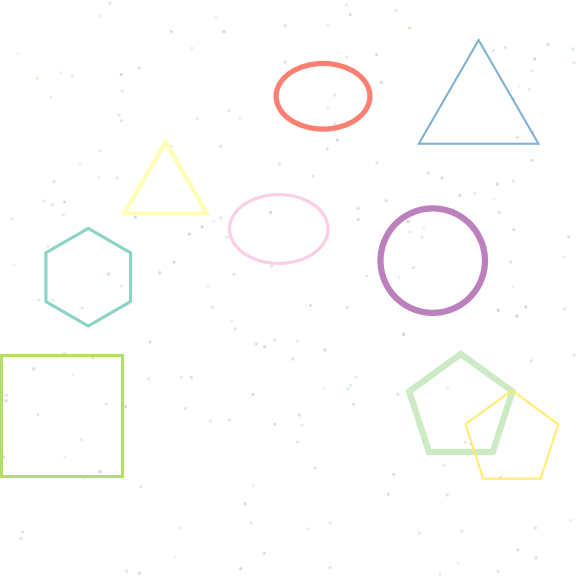[{"shape": "hexagon", "thickness": 1.5, "radius": 0.42, "center": [0.153, 0.519]}, {"shape": "triangle", "thickness": 2, "radius": 0.41, "center": [0.287, 0.671]}, {"shape": "oval", "thickness": 2.5, "radius": 0.41, "center": [0.559, 0.832]}, {"shape": "triangle", "thickness": 1, "radius": 0.6, "center": [0.829, 0.81]}, {"shape": "square", "thickness": 1.5, "radius": 0.52, "center": [0.107, 0.279]}, {"shape": "oval", "thickness": 1.5, "radius": 0.43, "center": [0.483, 0.603]}, {"shape": "circle", "thickness": 3, "radius": 0.45, "center": [0.749, 0.548]}, {"shape": "pentagon", "thickness": 3, "radius": 0.47, "center": [0.798, 0.292]}, {"shape": "pentagon", "thickness": 1, "radius": 0.42, "center": [0.886, 0.238]}]